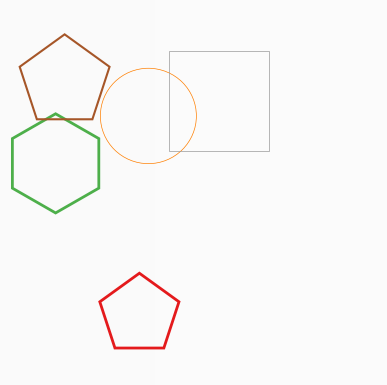[{"shape": "pentagon", "thickness": 2, "radius": 0.54, "center": [0.36, 0.183]}, {"shape": "hexagon", "thickness": 2, "radius": 0.64, "center": [0.143, 0.576]}, {"shape": "circle", "thickness": 0.5, "radius": 0.62, "center": [0.383, 0.699]}, {"shape": "pentagon", "thickness": 1.5, "radius": 0.61, "center": [0.167, 0.789]}, {"shape": "square", "thickness": 0.5, "radius": 0.65, "center": [0.566, 0.738]}]